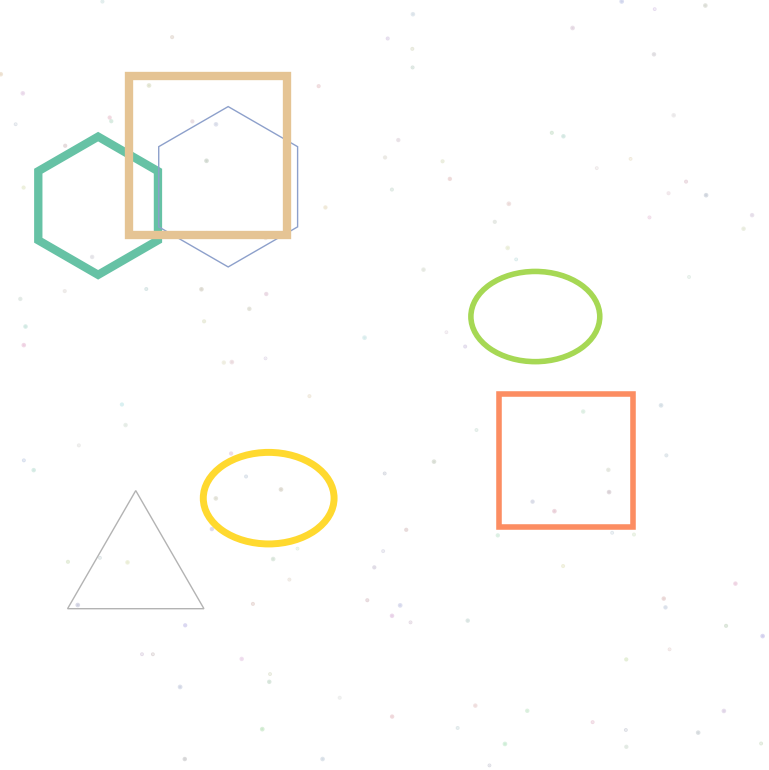[{"shape": "hexagon", "thickness": 3, "radius": 0.45, "center": [0.127, 0.733]}, {"shape": "square", "thickness": 2, "radius": 0.43, "center": [0.735, 0.402]}, {"shape": "hexagon", "thickness": 0.5, "radius": 0.52, "center": [0.296, 0.757]}, {"shape": "oval", "thickness": 2, "radius": 0.42, "center": [0.695, 0.589]}, {"shape": "oval", "thickness": 2.5, "radius": 0.42, "center": [0.349, 0.353]}, {"shape": "square", "thickness": 3, "radius": 0.52, "center": [0.27, 0.798]}, {"shape": "triangle", "thickness": 0.5, "radius": 0.51, "center": [0.176, 0.261]}]